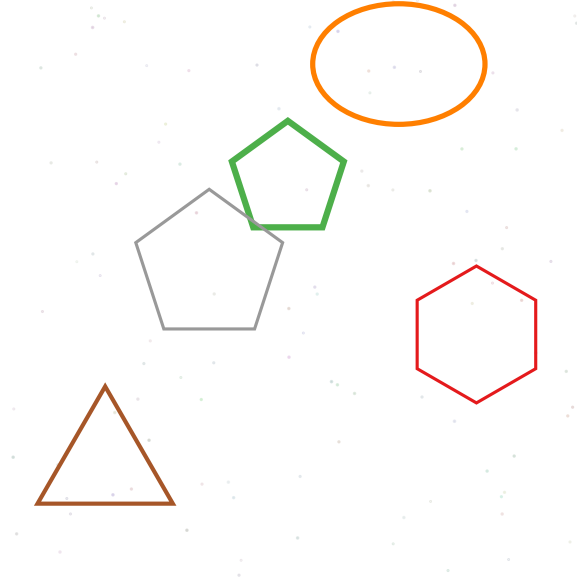[{"shape": "hexagon", "thickness": 1.5, "radius": 0.59, "center": [0.825, 0.42]}, {"shape": "pentagon", "thickness": 3, "radius": 0.51, "center": [0.498, 0.688]}, {"shape": "oval", "thickness": 2.5, "radius": 0.75, "center": [0.691, 0.888]}, {"shape": "triangle", "thickness": 2, "radius": 0.68, "center": [0.182, 0.195]}, {"shape": "pentagon", "thickness": 1.5, "radius": 0.67, "center": [0.362, 0.538]}]